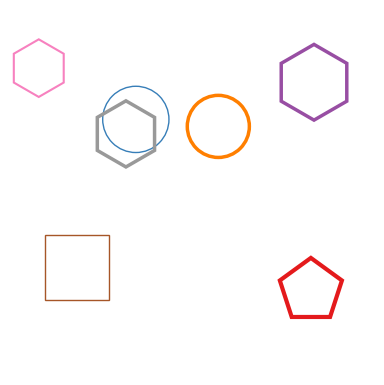[{"shape": "pentagon", "thickness": 3, "radius": 0.42, "center": [0.807, 0.245]}, {"shape": "circle", "thickness": 1, "radius": 0.43, "center": [0.353, 0.69]}, {"shape": "hexagon", "thickness": 2.5, "radius": 0.49, "center": [0.816, 0.786]}, {"shape": "circle", "thickness": 2.5, "radius": 0.4, "center": [0.567, 0.672]}, {"shape": "square", "thickness": 1, "radius": 0.42, "center": [0.2, 0.305]}, {"shape": "hexagon", "thickness": 1.5, "radius": 0.37, "center": [0.101, 0.823]}, {"shape": "hexagon", "thickness": 2.5, "radius": 0.43, "center": [0.327, 0.652]}]